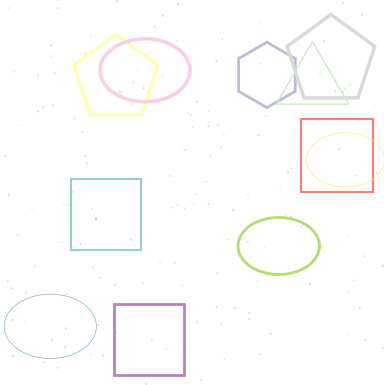[{"shape": "square", "thickness": 1.5, "radius": 0.46, "center": [0.275, 0.443]}, {"shape": "pentagon", "thickness": 2.5, "radius": 0.57, "center": [0.3, 0.795]}, {"shape": "hexagon", "thickness": 2, "radius": 0.42, "center": [0.693, 0.805]}, {"shape": "square", "thickness": 1.5, "radius": 0.47, "center": [0.876, 0.596]}, {"shape": "oval", "thickness": 0.5, "radius": 0.6, "center": [0.131, 0.152]}, {"shape": "oval", "thickness": 2, "radius": 0.53, "center": [0.724, 0.361]}, {"shape": "oval", "thickness": 2.5, "radius": 0.58, "center": [0.377, 0.817]}, {"shape": "pentagon", "thickness": 2.5, "radius": 0.6, "center": [0.86, 0.843]}, {"shape": "square", "thickness": 2, "radius": 0.46, "center": [0.386, 0.118]}, {"shape": "triangle", "thickness": 1, "radius": 0.54, "center": [0.812, 0.784]}, {"shape": "oval", "thickness": 0.5, "radius": 0.51, "center": [0.897, 0.585]}]